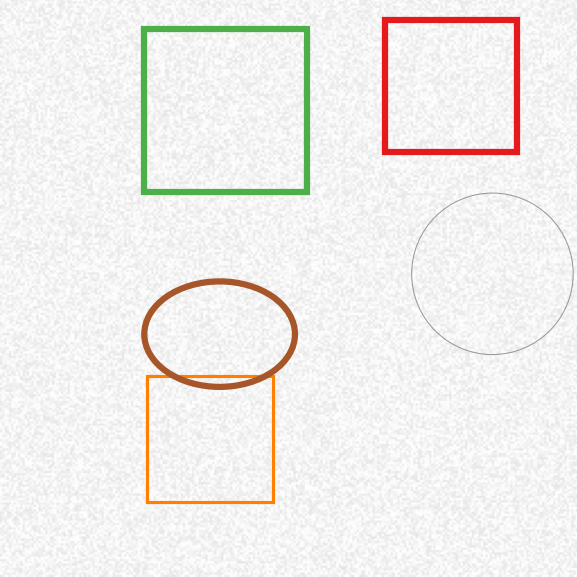[{"shape": "square", "thickness": 3, "radius": 0.57, "center": [0.781, 0.85]}, {"shape": "square", "thickness": 3, "radius": 0.7, "center": [0.39, 0.808]}, {"shape": "square", "thickness": 1.5, "radius": 0.55, "center": [0.364, 0.239]}, {"shape": "oval", "thickness": 3, "radius": 0.65, "center": [0.38, 0.421]}, {"shape": "circle", "thickness": 0.5, "radius": 0.7, "center": [0.853, 0.525]}]